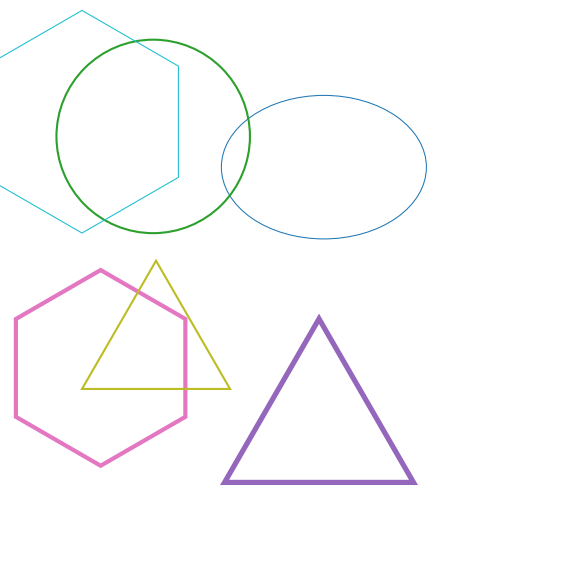[{"shape": "oval", "thickness": 0.5, "radius": 0.89, "center": [0.561, 0.71]}, {"shape": "circle", "thickness": 1, "radius": 0.84, "center": [0.265, 0.763]}, {"shape": "triangle", "thickness": 2.5, "radius": 0.94, "center": [0.552, 0.258]}, {"shape": "hexagon", "thickness": 2, "radius": 0.85, "center": [0.174, 0.362]}, {"shape": "triangle", "thickness": 1, "radius": 0.74, "center": [0.27, 0.4]}, {"shape": "hexagon", "thickness": 0.5, "radius": 0.96, "center": [0.142, 0.788]}]